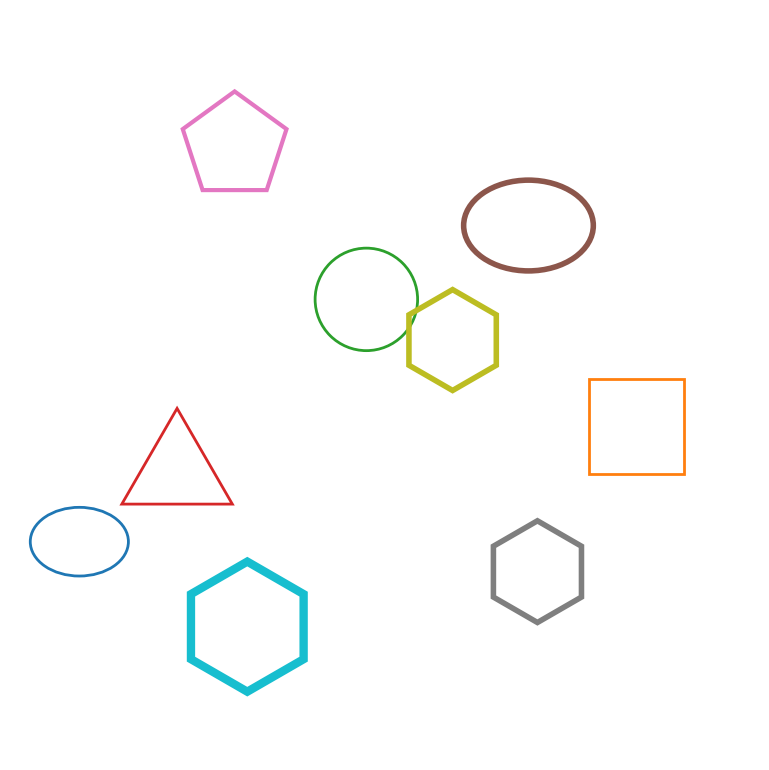[{"shape": "oval", "thickness": 1, "radius": 0.32, "center": [0.103, 0.297]}, {"shape": "square", "thickness": 1, "radius": 0.31, "center": [0.827, 0.446]}, {"shape": "circle", "thickness": 1, "radius": 0.33, "center": [0.476, 0.611]}, {"shape": "triangle", "thickness": 1, "radius": 0.41, "center": [0.23, 0.387]}, {"shape": "oval", "thickness": 2, "radius": 0.42, "center": [0.686, 0.707]}, {"shape": "pentagon", "thickness": 1.5, "radius": 0.35, "center": [0.305, 0.81]}, {"shape": "hexagon", "thickness": 2, "radius": 0.33, "center": [0.698, 0.258]}, {"shape": "hexagon", "thickness": 2, "radius": 0.33, "center": [0.588, 0.558]}, {"shape": "hexagon", "thickness": 3, "radius": 0.42, "center": [0.321, 0.186]}]